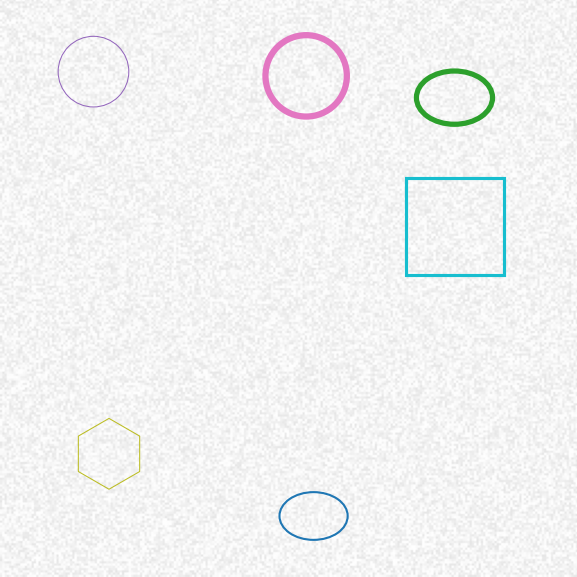[{"shape": "oval", "thickness": 1, "radius": 0.3, "center": [0.543, 0.106]}, {"shape": "oval", "thickness": 2.5, "radius": 0.33, "center": [0.787, 0.83]}, {"shape": "circle", "thickness": 0.5, "radius": 0.31, "center": [0.162, 0.875]}, {"shape": "circle", "thickness": 3, "radius": 0.35, "center": [0.53, 0.868]}, {"shape": "hexagon", "thickness": 0.5, "radius": 0.31, "center": [0.189, 0.213]}, {"shape": "square", "thickness": 1.5, "radius": 0.42, "center": [0.788, 0.606]}]